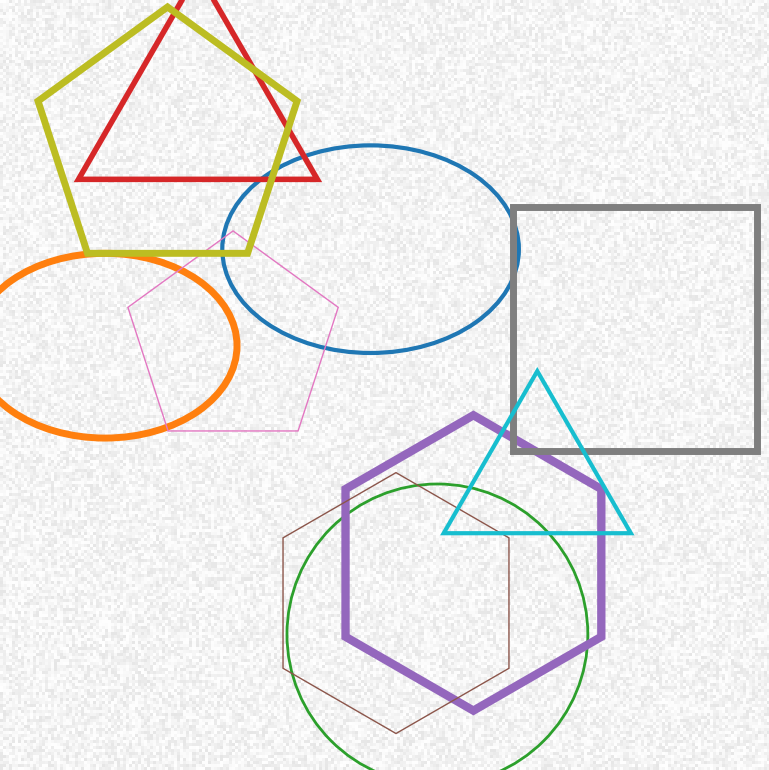[{"shape": "oval", "thickness": 1.5, "radius": 0.96, "center": [0.481, 0.676]}, {"shape": "oval", "thickness": 2.5, "radius": 0.86, "center": [0.136, 0.551]}, {"shape": "circle", "thickness": 1, "radius": 0.98, "center": [0.568, 0.176]}, {"shape": "triangle", "thickness": 2, "radius": 0.9, "center": [0.257, 0.857]}, {"shape": "hexagon", "thickness": 3, "radius": 0.96, "center": [0.615, 0.269]}, {"shape": "hexagon", "thickness": 0.5, "radius": 0.85, "center": [0.514, 0.217]}, {"shape": "pentagon", "thickness": 0.5, "radius": 0.72, "center": [0.303, 0.556]}, {"shape": "square", "thickness": 2.5, "radius": 0.79, "center": [0.824, 0.572]}, {"shape": "pentagon", "thickness": 2.5, "radius": 0.88, "center": [0.218, 0.814]}, {"shape": "triangle", "thickness": 1.5, "radius": 0.7, "center": [0.698, 0.378]}]